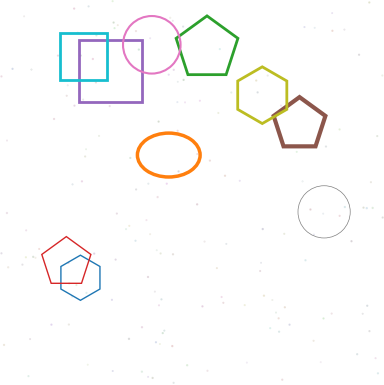[{"shape": "hexagon", "thickness": 1, "radius": 0.29, "center": [0.209, 0.279]}, {"shape": "oval", "thickness": 2.5, "radius": 0.41, "center": [0.438, 0.597]}, {"shape": "pentagon", "thickness": 2, "radius": 0.42, "center": [0.538, 0.874]}, {"shape": "pentagon", "thickness": 1, "radius": 0.34, "center": [0.172, 0.318]}, {"shape": "square", "thickness": 2, "radius": 0.41, "center": [0.287, 0.815]}, {"shape": "pentagon", "thickness": 3, "radius": 0.35, "center": [0.778, 0.677]}, {"shape": "circle", "thickness": 1.5, "radius": 0.37, "center": [0.394, 0.884]}, {"shape": "circle", "thickness": 0.5, "radius": 0.34, "center": [0.842, 0.45]}, {"shape": "hexagon", "thickness": 2, "radius": 0.37, "center": [0.681, 0.753]}, {"shape": "square", "thickness": 2, "radius": 0.31, "center": [0.217, 0.853]}]